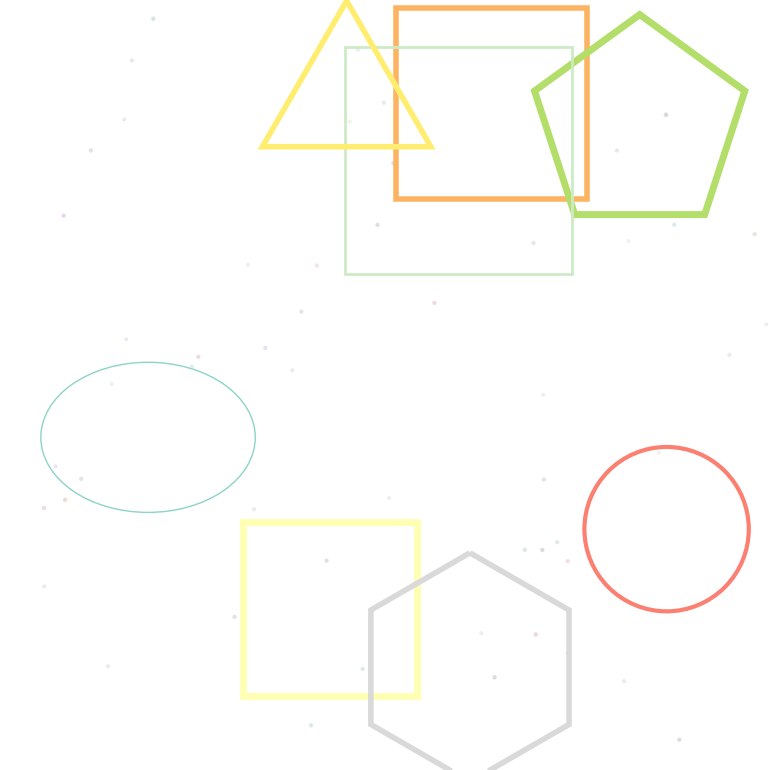[{"shape": "oval", "thickness": 0.5, "radius": 0.7, "center": [0.192, 0.432]}, {"shape": "square", "thickness": 2.5, "radius": 0.56, "center": [0.429, 0.209]}, {"shape": "circle", "thickness": 1.5, "radius": 0.53, "center": [0.866, 0.313]}, {"shape": "square", "thickness": 2, "radius": 0.62, "center": [0.639, 0.865]}, {"shape": "pentagon", "thickness": 2.5, "radius": 0.72, "center": [0.831, 0.837]}, {"shape": "hexagon", "thickness": 2, "radius": 0.74, "center": [0.61, 0.133]}, {"shape": "square", "thickness": 1, "radius": 0.74, "center": [0.596, 0.792]}, {"shape": "triangle", "thickness": 2, "radius": 0.63, "center": [0.45, 0.873]}]